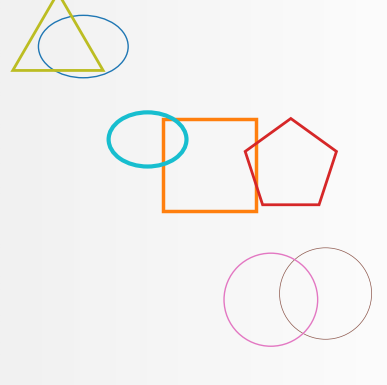[{"shape": "oval", "thickness": 1, "radius": 0.58, "center": [0.215, 0.879]}, {"shape": "square", "thickness": 2.5, "radius": 0.6, "center": [0.54, 0.571]}, {"shape": "pentagon", "thickness": 2, "radius": 0.62, "center": [0.751, 0.568]}, {"shape": "circle", "thickness": 0.5, "radius": 0.59, "center": [0.84, 0.238]}, {"shape": "circle", "thickness": 1, "radius": 0.6, "center": [0.699, 0.222]}, {"shape": "triangle", "thickness": 2, "radius": 0.67, "center": [0.15, 0.884]}, {"shape": "oval", "thickness": 3, "radius": 0.5, "center": [0.381, 0.638]}]